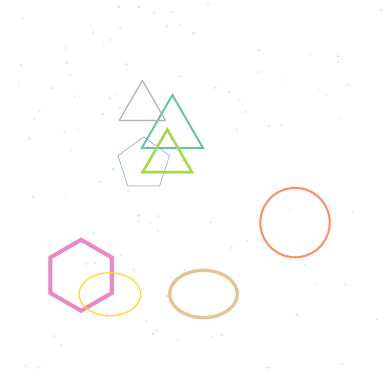[{"shape": "triangle", "thickness": 1.5, "radius": 0.46, "center": [0.448, 0.662]}, {"shape": "circle", "thickness": 1.5, "radius": 0.45, "center": [0.766, 0.422]}, {"shape": "pentagon", "thickness": 0.5, "radius": 0.35, "center": [0.373, 0.574]}, {"shape": "hexagon", "thickness": 3, "radius": 0.46, "center": [0.211, 0.285]}, {"shape": "triangle", "thickness": 2, "radius": 0.37, "center": [0.435, 0.59]}, {"shape": "oval", "thickness": 1, "radius": 0.4, "center": [0.285, 0.236]}, {"shape": "oval", "thickness": 2.5, "radius": 0.44, "center": [0.529, 0.236]}, {"shape": "triangle", "thickness": 1, "radius": 0.35, "center": [0.37, 0.722]}]